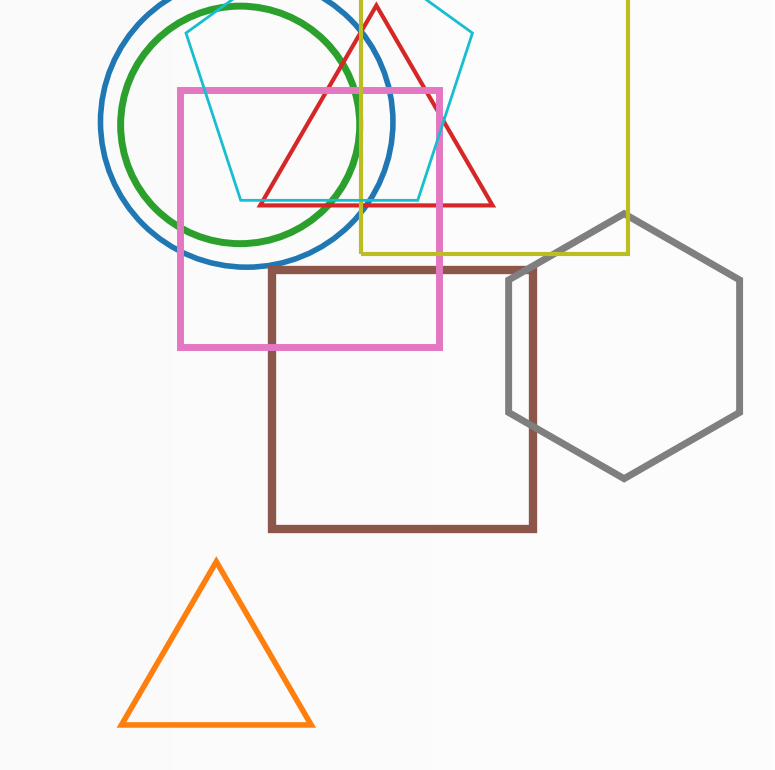[{"shape": "circle", "thickness": 2, "radius": 0.94, "center": [0.318, 0.842]}, {"shape": "triangle", "thickness": 2, "radius": 0.71, "center": [0.279, 0.129]}, {"shape": "circle", "thickness": 2.5, "radius": 0.77, "center": [0.31, 0.838]}, {"shape": "triangle", "thickness": 1.5, "radius": 0.87, "center": [0.486, 0.82]}, {"shape": "square", "thickness": 3, "radius": 0.84, "center": [0.519, 0.481]}, {"shape": "square", "thickness": 2.5, "radius": 0.83, "center": [0.399, 0.716]}, {"shape": "hexagon", "thickness": 2.5, "radius": 0.86, "center": [0.805, 0.55]}, {"shape": "square", "thickness": 1.5, "radius": 0.86, "center": [0.638, 0.842]}, {"shape": "pentagon", "thickness": 1, "radius": 0.97, "center": [0.425, 0.897]}]